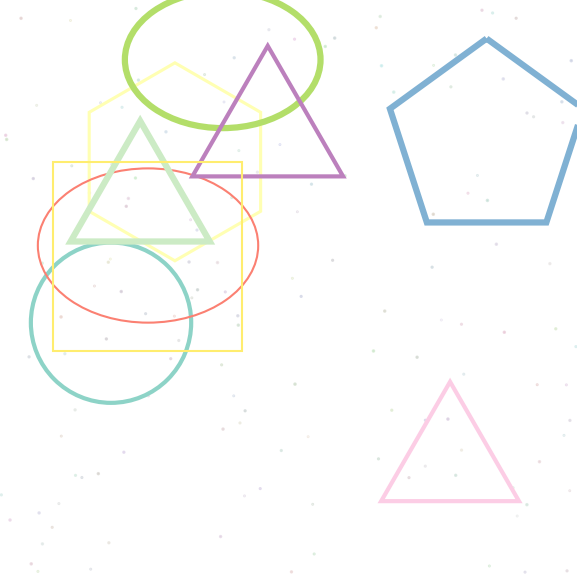[{"shape": "circle", "thickness": 2, "radius": 0.69, "center": [0.192, 0.44]}, {"shape": "hexagon", "thickness": 1.5, "radius": 0.86, "center": [0.303, 0.719]}, {"shape": "oval", "thickness": 1, "radius": 0.95, "center": [0.256, 0.574]}, {"shape": "pentagon", "thickness": 3, "radius": 0.88, "center": [0.843, 0.756]}, {"shape": "oval", "thickness": 3, "radius": 0.85, "center": [0.386, 0.896]}, {"shape": "triangle", "thickness": 2, "radius": 0.69, "center": [0.779, 0.2]}, {"shape": "triangle", "thickness": 2, "radius": 0.75, "center": [0.464, 0.769]}, {"shape": "triangle", "thickness": 3, "radius": 0.7, "center": [0.243, 0.651]}, {"shape": "square", "thickness": 1, "radius": 0.82, "center": [0.255, 0.555]}]